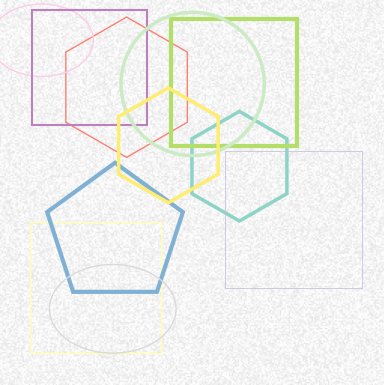[{"shape": "hexagon", "thickness": 2.5, "radius": 0.71, "center": [0.622, 0.568]}, {"shape": "square", "thickness": 1, "radius": 0.85, "center": [0.248, 0.254]}, {"shape": "square", "thickness": 0.5, "radius": 0.89, "center": [0.762, 0.429]}, {"shape": "hexagon", "thickness": 1, "radius": 0.91, "center": [0.329, 0.774]}, {"shape": "pentagon", "thickness": 3, "radius": 0.93, "center": [0.299, 0.392]}, {"shape": "square", "thickness": 3, "radius": 0.82, "center": [0.608, 0.786]}, {"shape": "oval", "thickness": 1, "radius": 0.67, "center": [0.108, 0.895]}, {"shape": "oval", "thickness": 1, "radius": 0.82, "center": [0.293, 0.198]}, {"shape": "square", "thickness": 1.5, "radius": 0.74, "center": [0.232, 0.825]}, {"shape": "circle", "thickness": 2.5, "radius": 0.93, "center": [0.5, 0.782]}, {"shape": "hexagon", "thickness": 2.5, "radius": 0.75, "center": [0.437, 0.623]}]